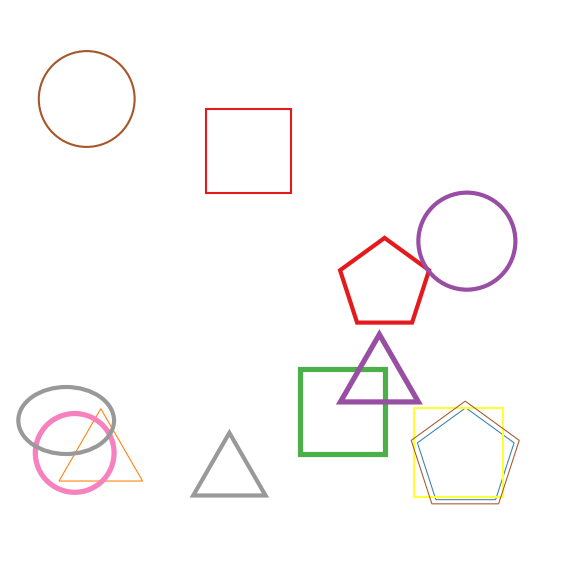[{"shape": "pentagon", "thickness": 2, "radius": 0.41, "center": [0.666, 0.506]}, {"shape": "square", "thickness": 1, "radius": 0.37, "center": [0.431, 0.738]}, {"shape": "pentagon", "thickness": 0.5, "radius": 0.44, "center": [0.806, 0.205]}, {"shape": "square", "thickness": 2.5, "radius": 0.37, "center": [0.593, 0.286]}, {"shape": "circle", "thickness": 2, "radius": 0.42, "center": [0.808, 0.582]}, {"shape": "triangle", "thickness": 2.5, "radius": 0.39, "center": [0.657, 0.342]}, {"shape": "triangle", "thickness": 0.5, "radius": 0.42, "center": [0.175, 0.208]}, {"shape": "square", "thickness": 1, "radius": 0.38, "center": [0.794, 0.216]}, {"shape": "pentagon", "thickness": 0.5, "radius": 0.49, "center": [0.806, 0.206]}, {"shape": "circle", "thickness": 1, "radius": 0.41, "center": [0.15, 0.828]}, {"shape": "circle", "thickness": 2.5, "radius": 0.34, "center": [0.129, 0.215]}, {"shape": "oval", "thickness": 2, "radius": 0.41, "center": [0.115, 0.271]}, {"shape": "triangle", "thickness": 2, "radius": 0.36, "center": [0.397, 0.177]}]